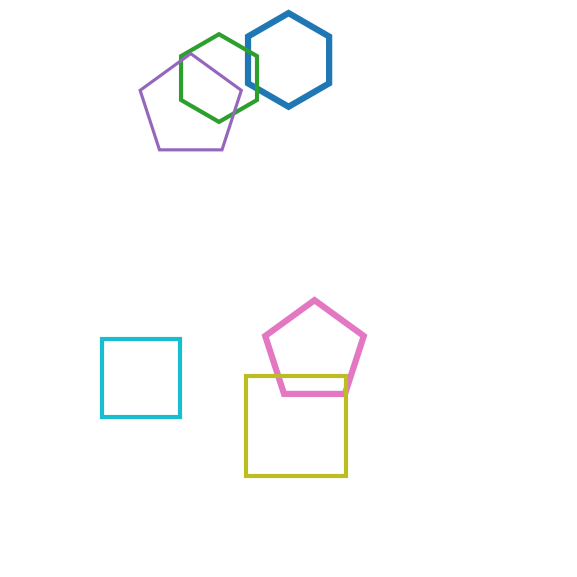[{"shape": "hexagon", "thickness": 3, "radius": 0.41, "center": [0.5, 0.895]}, {"shape": "hexagon", "thickness": 2, "radius": 0.38, "center": [0.379, 0.864]}, {"shape": "pentagon", "thickness": 1.5, "radius": 0.46, "center": [0.33, 0.814]}, {"shape": "pentagon", "thickness": 3, "radius": 0.45, "center": [0.545, 0.39]}, {"shape": "square", "thickness": 2, "radius": 0.43, "center": [0.512, 0.262]}, {"shape": "square", "thickness": 2, "radius": 0.34, "center": [0.244, 0.345]}]